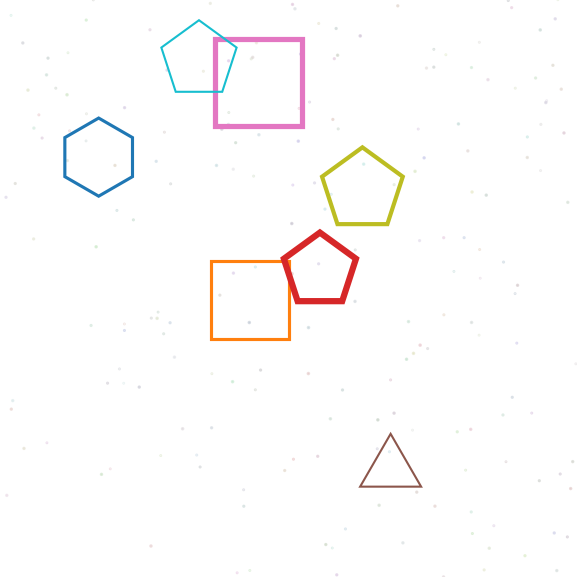[{"shape": "hexagon", "thickness": 1.5, "radius": 0.34, "center": [0.171, 0.727]}, {"shape": "square", "thickness": 1.5, "radius": 0.34, "center": [0.432, 0.48]}, {"shape": "pentagon", "thickness": 3, "radius": 0.33, "center": [0.554, 0.531]}, {"shape": "triangle", "thickness": 1, "radius": 0.3, "center": [0.676, 0.187]}, {"shape": "square", "thickness": 2.5, "radius": 0.37, "center": [0.448, 0.857]}, {"shape": "pentagon", "thickness": 2, "radius": 0.37, "center": [0.628, 0.67]}, {"shape": "pentagon", "thickness": 1, "radius": 0.34, "center": [0.345, 0.896]}]